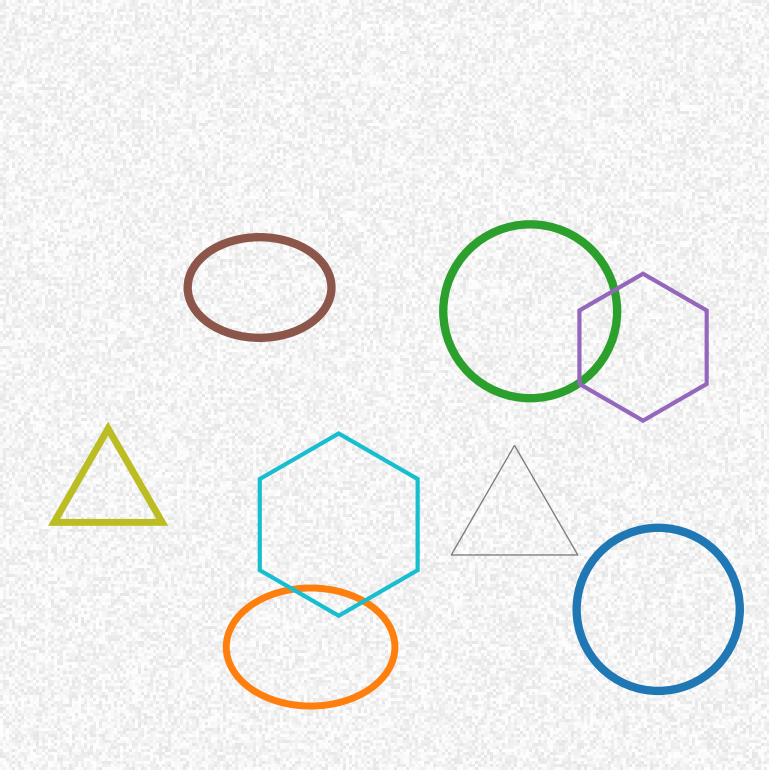[{"shape": "circle", "thickness": 3, "radius": 0.53, "center": [0.855, 0.209]}, {"shape": "oval", "thickness": 2.5, "radius": 0.55, "center": [0.403, 0.16]}, {"shape": "circle", "thickness": 3, "radius": 0.56, "center": [0.689, 0.596]}, {"shape": "hexagon", "thickness": 1.5, "radius": 0.48, "center": [0.835, 0.549]}, {"shape": "oval", "thickness": 3, "radius": 0.47, "center": [0.337, 0.627]}, {"shape": "triangle", "thickness": 0.5, "radius": 0.47, "center": [0.668, 0.327]}, {"shape": "triangle", "thickness": 2.5, "radius": 0.41, "center": [0.14, 0.362]}, {"shape": "hexagon", "thickness": 1.5, "radius": 0.59, "center": [0.44, 0.319]}]